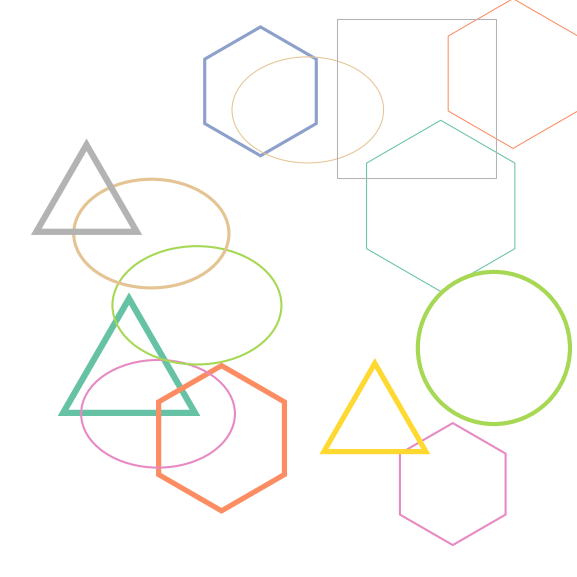[{"shape": "hexagon", "thickness": 0.5, "radius": 0.74, "center": [0.763, 0.643]}, {"shape": "triangle", "thickness": 3, "radius": 0.66, "center": [0.223, 0.35]}, {"shape": "hexagon", "thickness": 0.5, "radius": 0.65, "center": [0.888, 0.872]}, {"shape": "hexagon", "thickness": 2.5, "radius": 0.63, "center": [0.384, 0.24]}, {"shape": "hexagon", "thickness": 1.5, "radius": 0.56, "center": [0.451, 0.841]}, {"shape": "oval", "thickness": 1, "radius": 0.67, "center": [0.274, 0.283]}, {"shape": "hexagon", "thickness": 1, "radius": 0.53, "center": [0.784, 0.161]}, {"shape": "oval", "thickness": 1, "radius": 0.73, "center": [0.341, 0.47]}, {"shape": "circle", "thickness": 2, "radius": 0.66, "center": [0.855, 0.397]}, {"shape": "triangle", "thickness": 2.5, "radius": 0.51, "center": [0.649, 0.268]}, {"shape": "oval", "thickness": 1.5, "radius": 0.67, "center": [0.262, 0.595]}, {"shape": "oval", "thickness": 0.5, "radius": 0.66, "center": [0.533, 0.809]}, {"shape": "square", "thickness": 0.5, "radius": 0.69, "center": [0.72, 0.828]}, {"shape": "triangle", "thickness": 3, "radius": 0.5, "center": [0.15, 0.648]}]